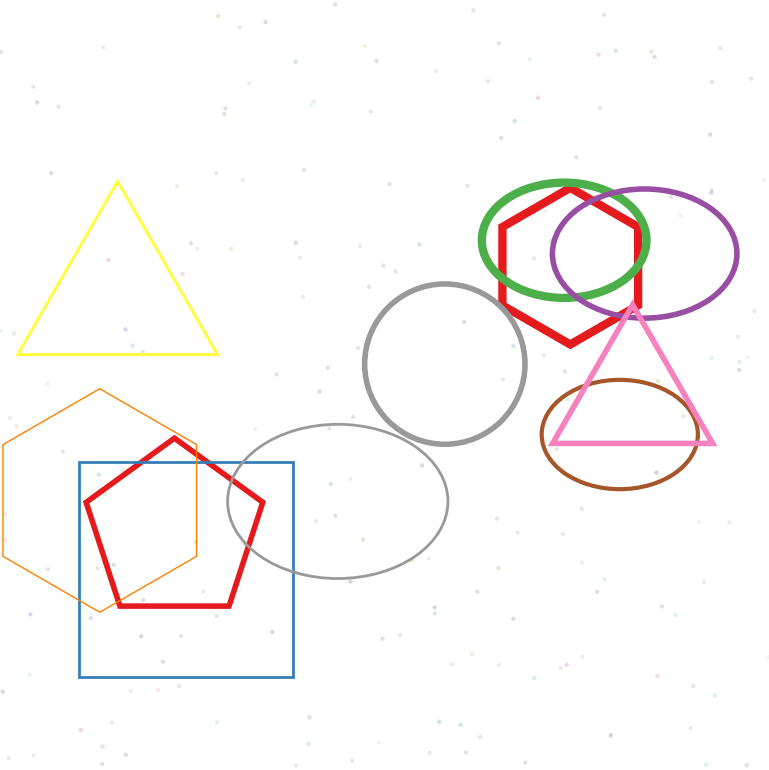[{"shape": "hexagon", "thickness": 3, "radius": 0.51, "center": [0.741, 0.654]}, {"shape": "pentagon", "thickness": 2, "radius": 0.6, "center": [0.227, 0.31]}, {"shape": "square", "thickness": 1, "radius": 0.7, "center": [0.242, 0.26]}, {"shape": "oval", "thickness": 3, "radius": 0.53, "center": [0.733, 0.688]}, {"shape": "oval", "thickness": 2, "radius": 0.6, "center": [0.837, 0.671]}, {"shape": "hexagon", "thickness": 0.5, "radius": 0.73, "center": [0.13, 0.35]}, {"shape": "triangle", "thickness": 1, "radius": 0.75, "center": [0.153, 0.614]}, {"shape": "oval", "thickness": 1.5, "radius": 0.51, "center": [0.805, 0.436]}, {"shape": "triangle", "thickness": 2, "radius": 0.6, "center": [0.822, 0.484]}, {"shape": "circle", "thickness": 2, "radius": 0.52, "center": [0.578, 0.527]}, {"shape": "oval", "thickness": 1, "radius": 0.72, "center": [0.439, 0.349]}]